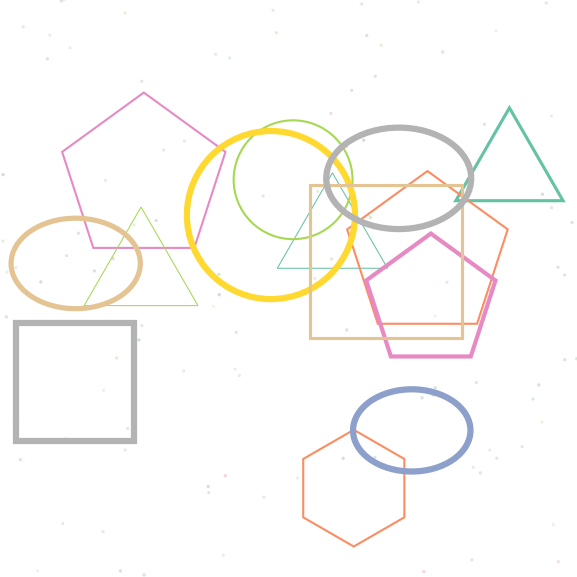[{"shape": "triangle", "thickness": 0.5, "radius": 0.55, "center": [0.576, 0.59]}, {"shape": "triangle", "thickness": 1.5, "radius": 0.54, "center": [0.882, 0.705]}, {"shape": "hexagon", "thickness": 1, "radius": 0.51, "center": [0.613, 0.154]}, {"shape": "pentagon", "thickness": 1, "radius": 0.73, "center": [0.74, 0.557]}, {"shape": "oval", "thickness": 3, "radius": 0.51, "center": [0.713, 0.254]}, {"shape": "pentagon", "thickness": 2, "radius": 0.59, "center": [0.746, 0.477]}, {"shape": "pentagon", "thickness": 1, "radius": 0.74, "center": [0.249, 0.69]}, {"shape": "triangle", "thickness": 0.5, "radius": 0.57, "center": [0.244, 0.527]}, {"shape": "circle", "thickness": 1, "radius": 0.51, "center": [0.507, 0.688]}, {"shape": "circle", "thickness": 3, "radius": 0.73, "center": [0.469, 0.627]}, {"shape": "square", "thickness": 1.5, "radius": 0.66, "center": [0.668, 0.546]}, {"shape": "oval", "thickness": 2.5, "radius": 0.56, "center": [0.131, 0.543]}, {"shape": "oval", "thickness": 3, "radius": 0.63, "center": [0.69, 0.69]}, {"shape": "square", "thickness": 3, "radius": 0.51, "center": [0.13, 0.338]}]